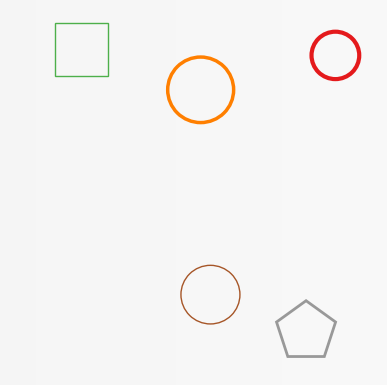[{"shape": "circle", "thickness": 3, "radius": 0.31, "center": [0.865, 0.856]}, {"shape": "square", "thickness": 1, "radius": 0.34, "center": [0.211, 0.872]}, {"shape": "circle", "thickness": 2.5, "radius": 0.43, "center": [0.518, 0.767]}, {"shape": "circle", "thickness": 1, "radius": 0.38, "center": [0.543, 0.235]}, {"shape": "pentagon", "thickness": 2, "radius": 0.4, "center": [0.79, 0.139]}]